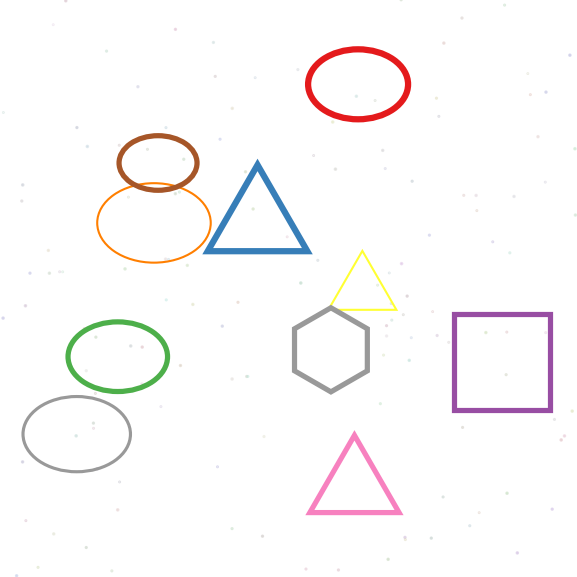[{"shape": "oval", "thickness": 3, "radius": 0.43, "center": [0.62, 0.853]}, {"shape": "triangle", "thickness": 3, "radius": 0.5, "center": [0.446, 0.614]}, {"shape": "oval", "thickness": 2.5, "radius": 0.43, "center": [0.204, 0.381]}, {"shape": "square", "thickness": 2.5, "radius": 0.42, "center": [0.869, 0.372]}, {"shape": "oval", "thickness": 1, "radius": 0.49, "center": [0.267, 0.613]}, {"shape": "triangle", "thickness": 1, "radius": 0.34, "center": [0.627, 0.497]}, {"shape": "oval", "thickness": 2.5, "radius": 0.34, "center": [0.274, 0.717]}, {"shape": "triangle", "thickness": 2.5, "radius": 0.45, "center": [0.614, 0.156]}, {"shape": "hexagon", "thickness": 2.5, "radius": 0.36, "center": [0.573, 0.393]}, {"shape": "oval", "thickness": 1.5, "radius": 0.47, "center": [0.133, 0.247]}]